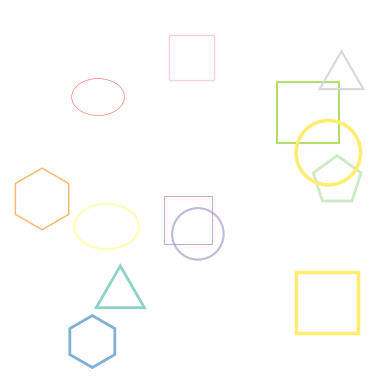[{"shape": "triangle", "thickness": 2, "radius": 0.36, "center": [0.312, 0.237]}, {"shape": "oval", "thickness": 1.5, "radius": 0.42, "center": [0.277, 0.412]}, {"shape": "circle", "thickness": 1.5, "radius": 0.33, "center": [0.514, 0.393]}, {"shape": "oval", "thickness": 0.5, "radius": 0.34, "center": [0.255, 0.748]}, {"shape": "hexagon", "thickness": 2, "radius": 0.34, "center": [0.24, 0.113]}, {"shape": "hexagon", "thickness": 1, "radius": 0.4, "center": [0.109, 0.483]}, {"shape": "square", "thickness": 1.5, "radius": 0.4, "center": [0.8, 0.707]}, {"shape": "square", "thickness": 1, "radius": 0.29, "center": [0.497, 0.85]}, {"shape": "triangle", "thickness": 1.5, "radius": 0.33, "center": [0.887, 0.801]}, {"shape": "square", "thickness": 0.5, "radius": 0.31, "center": [0.488, 0.428]}, {"shape": "pentagon", "thickness": 2, "radius": 0.33, "center": [0.876, 0.531]}, {"shape": "circle", "thickness": 2.5, "radius": 0.42, "center": [0.853, 0.603]}, {"shape": "square", "thickness": 2.5, "radius": 0.4, "center": [0.85, 0.214]}]